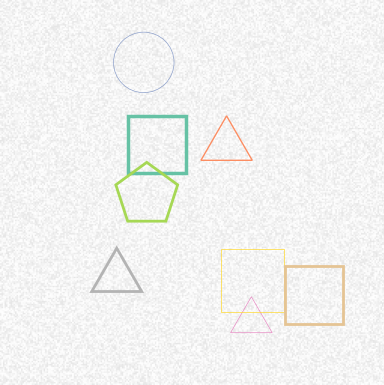[{"shape": "square", "thickness": 2.5, "radius": 0.37, "center": [0.408, 0.625]}, {"shape": "triangle", "thickness": 1, "radius": 0.38, "center": [0.589, 0.622]}, {"shape": "circle", "thickness": 0.5, "radius": 0.39, "center": [0.373, 0.838]}, {"shape": "triangle", "thickness": 0.5, "radius": 0.31, "center": [0.653, 0.167]}, {"shape": "pentagon", "thickness": 2, "radius": 0.42, "center": [0.381, 0.494]}, {"shape": "square", "thickness": 0.5, "radius": 0.41, "center": [0.657, 0.272]}, {"shape": "square", "thickness": 2, "radius": 0.37, "center": [0.815, 0.233]}, {"shape": "triangle", "thickness": 2, "radius": 0.37, "center": [0.303, 0.28]}]